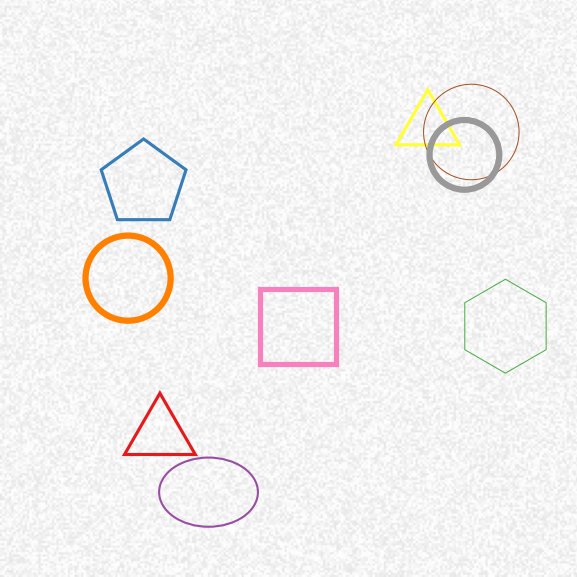[{"shape": "triangle", "thickness": 1.5, "radius": 0.35, "center": [0.277, 0.248]}, {"shape": "pentagon", "thickness": 1.5, "radius": 0.39, "center": [0.249, 0.681]}, {"shape": "hexagon", "thickness": 0.5, "radius": 0.41, "center": [0.875, 0.434]}, {"shape": "oval", "thickness": 1, "radius": 0.43, "center": [0.361, 0.147]}, {"shape": "circle", "thickness": 3, "radius": 0.37, "center": [0.222, 0.517]}, {"shape": "triangle", "thickness": 1.5, "radius": 0.32, "center": [0.741, 0.78]}, {"shape": "circle", "thickness": 0.5, "radius": 0.41, "center": [0.816, 0.771]}, {"shape": "square", "thickness": 2.5, "radius": 0.33, "center": [0.516, 0.433]}, {"shape": "circle", "thickness": 3, "radius": 0.3, "center": [0.804, 0.731]}]